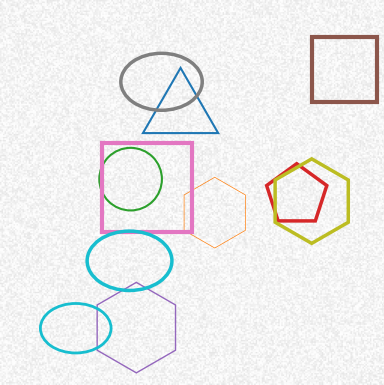[{"shape": "triangle", "thickness": 1.5, "radius": 0.56, "center": [0.469, 0.711]}, {"shape": "hexagon", "thickness": 0.5, "radius": 0.46, "center": [0.558, 0.448]}, {"shape": "circle", "thickness": 1.5, "radius": 0.41, "center": [0.339, 0.535]}, {"shape": "pentagon", "thickness": 2.5, "radius": 0.41, "center": [0.771, 0.493]}, {"shape": "hexagon", "thickness": 1, "radius": 0.59, "center": [0.354, 0.149]}, {"shape": "square", "thickness": 3, "radius": 0.42, "center": [0.895, 0.819]}, {"shape": "square", "thickness": 3, "radius": 0.58, "center": [0.382, 0.513]}, {"shape": "oval", "thickness": 2.5, "radius": 0.53, "center": [0.42, 0.788]}, {"shape": "hexagon", "thickness": 2.5, "radius": 0.55, "center": [0.81, 0.478]}, {"shape": "oval", "thickness": 2, "radius": 0.46, "center": [0.197, 0.147]}, {"shape": "oval", "thickness": 2.5, "radius": 0.55, "center": [0.336, 0.323]}]